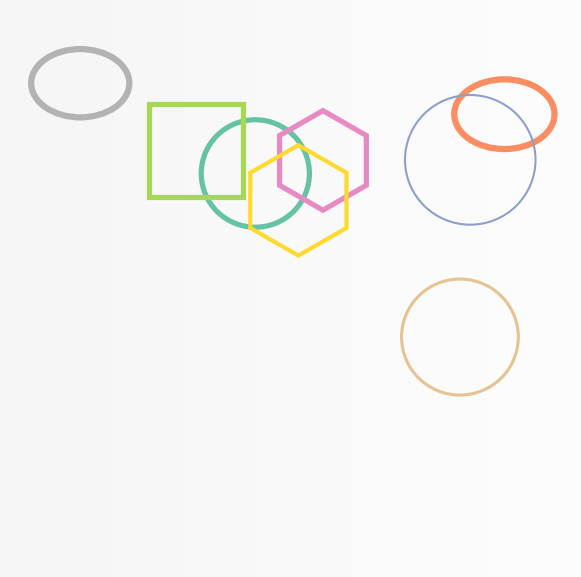[{"shape": "circle", "thickness": 2.5, "radius": 0.47, "center": [0.439, 0.699]}, {"shape": "oval", "thickness": 3, "radius": 0.43, "center": [0.868, 0.801]}, {"shape": "circle", "thickness": 1, "radius": 0.56, "center": [0.809, 0.722]}, {"shape": "hexagon", "thickness": 2.5, "radius": 0.43, "center": [0.556, 0.721]}, {"shape": "square", "thickness": 2.5, "radius": 0.4, "center": [0.337, 0.738]}, {"shape": "hexagon", "thickness": 2, "radius": 0.48, "center": [0.513, 0.652]}, {"shape": "circle", "thickness": 1.5, "radius": 0.5, "center": [0.791, 0.415]}, {"shape": "oval", "thickness": 3, "radius": 0.42, "center": [0.138, 0.855]}]